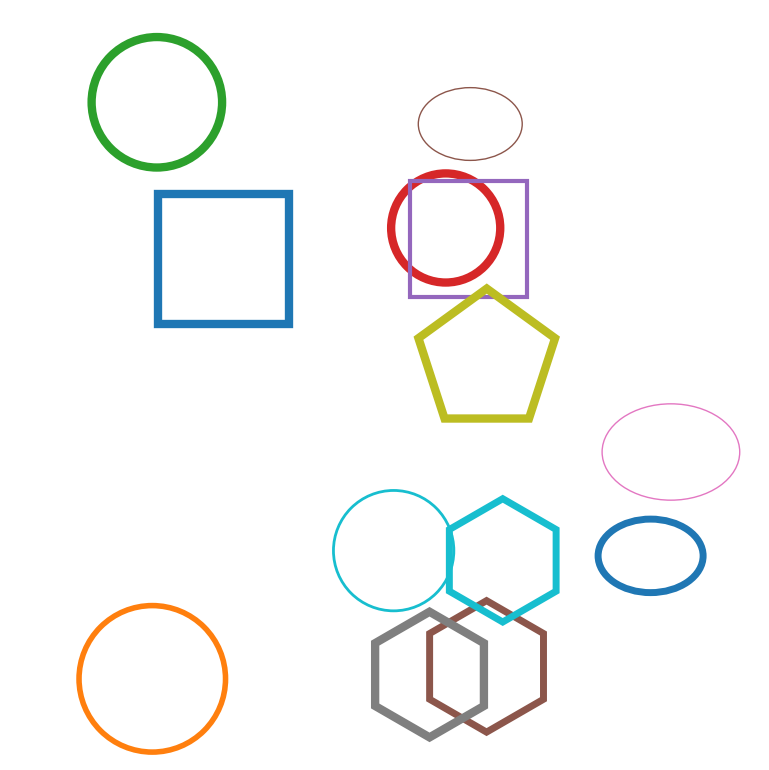[{"shape": "square", "thickness": 3, "radius": 0.42, "center": [0.29, 0.664]}, {"shape": "oval", "thickness": 2.5, "radius": 0.34, "center": [0.845, 0.278]}, {"shape": "circle", "thickness": 2, "radius": 0.48, "center": [0.198, 0.118]}, {"shape": "circle", "thickness": 3, "radius": 0.42, "center": [0.204, 0.867]}, {"shape": "circle", "thickness": 3, "radius": 0.35, "center": [0.579, 0.704]}, {"shape": "square", "thickness": 1.5, "radius": 0.38, "center": [0.608, 0.689]}, {"shape": "hexagon", "thickness": 2.5, "radius": 0.43, "center": [0.632, 0.135]}, {"shape": "oval", "thickness": 0.5, "radius": 0.34, "center": [0.611, 0.839]}, {"shape": "oval", "thickness": 0.5, "radius": 0.45, "center": [0.871, 0.413]}, {"shape": "hexagon", "thickness": 3, "radius": 0.41, "center": [0.558, 0.124]}, {"shape": "pentagon", "thickness": 3, "radius": 0.47, "center": [0.632, 0.532]}, {"shape": "hexagon", "thickness": 2.5, "radius": 0.4, "center": [0.653, 0.272]}, {"shape": "circle", "thickness": 1, "radius": 0.39, "center": [0.511, 0.285]}]